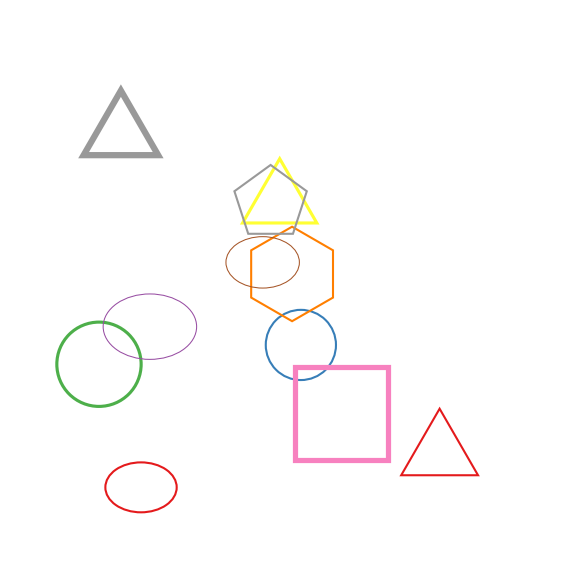[{"shape": "oval", "thickness": 1, "radius": 0.31, "center": [0.244, 0.155]}, {"shape": "triangle", "thickness": 1, "radius": 0.38, "center": [0.761, 0.215]}, {"shape": "circle", "thickness": 1, "radius": 0.3, "center": [0.521, 0.402]}, {"shape": "circle", "thickness": 1.5, "radius": 0.36, "center": [0.171, 0.368]}, {"shape": "oval", "thickness": 0.5, "radius": 0.4, "center": [0.26, 0.433]}, {"shape": "hexagon", "thickness": 1, "radius": 0.41, "center": [0.506, 0.525]}, {"shape": "triangle", "thickness": 1.5, "radius": 0.37, "center": [0.484, 0.65]}, {"shape": "oval", "thickness": 0.5, "radius": 0.32, "center": [0.455, 0.545]}, {"shape": "square", "thickness": 2.5, "radius": 0.4, "center": [0.591, 0.283]}, {"shape": "triangle", "thickness": 3, "radius": 0.37, "center": [0.209, 0.768]}, {"shape": "pentagon", "thickness": 1, "radius": 0.33, "center": [0.469, 0.648]}]